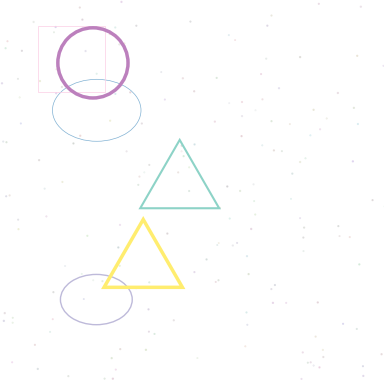[{"shape": "triangle", "thickness": 1.5, "radius": 0.59, "center": [0.467, 0.518]}, {"shape": "oval", "thickness": 1, "radius": 0.47, "center": [0.25, 0.222]}, {"shape": "oval", "thickness": 0.5, "radius": 0.57, "center": [0.251, 0.714]}, {"shape": "square", "thickness": 0.5, "radius": 0.43, "center": [0.186, 0.847]}, {"shape": "circle", "thickness": 2.5, "radius": 0.46, "center": [0.241, 0.837]}, {"shape": "triangle", "thickness": 2.5, "radius": 0.59, "center": [0.372, 0.312]}]